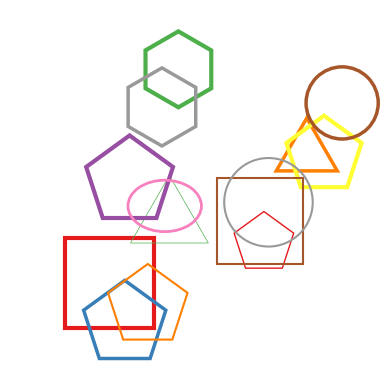[{"shape": "pentagon", "thickness": 1, "radius": 0.41, "center": [0.685, 0.369]}, {"shape": "square", "thickness": 3, "radius": 0.58, "center": [0.285, 0.265]}, {"shape": "pentagon", "thickness": 2.5, "radius": 0.56, "center": [0.324, 0.16]}, {"shape": "triangle", "thickness": 0.5, "radius": 0.58, "center": [0.44, 0.427]}, {"shape": "hexagon", "thickness": 3, "radius": 0.49, "center": [0.463, 0.82]}, {"shape": "pentagon", "thickness": 3, "radius": 0.59, "center": [0.337, 0.53]}, {"shape": "pentagon", "thickness": 1.5, "radius": 0.54, "center": [0.384, 0.206]}, {"shape": "triangle", "thickness": 2.5, "radius": 0.46, "center": [0.797, 0.602]}, {"shape": "pentagon", "thickness": 3, "radius": 0.51, "center": [0.842, 0.597]}, {"shape": "square", "thickness": 1.5, "radius": 0.56, "center": [0.674, 0.426]}, {"shape": "circle", "thickness": 2.5, "radius": 0.47, "center": [0.889, 0.733]}, {"shape": "oval", "thickness": 2, "radius": 0.48, "center": [0.428, 0.465]}, {"shape": "circle", "thickness": 1.5, "radius": 0.57, "center": [0.697, 0.475]}, {"shape": "hexagon", "thickness": 2.5, "radius": 0.51, "center": [0.421, 0.722]}]